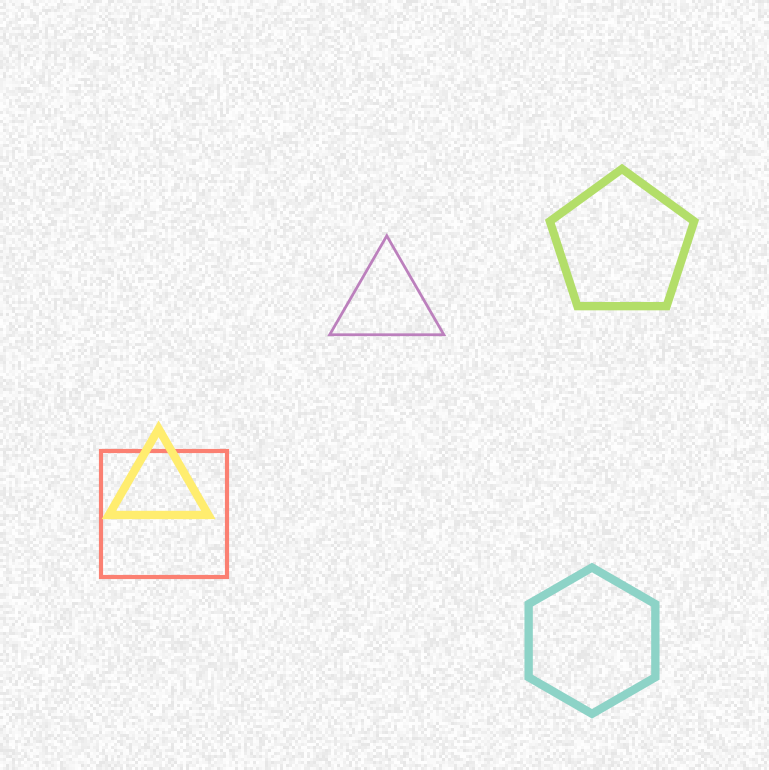[{"shape": "hexagon", "thickness": 3, "radius": 0.48, "center": [0.769, 0.168]}, {"shape": "square", "thickness": 1.5, "radius": 0.41, "center": [0.213, 0.332]}, {"shape": "pentagon", "thickness": 3, "radius": 0.49, "center": [0.808, 0.682]}, {"shape": "triangle", "thickness": 1, "radius": 0.43, "center": [0.502, 0.608]}, {"shape": "triangle", "thickness": 3, "radius": 0.37, "center": [0.206, 0.369]}]